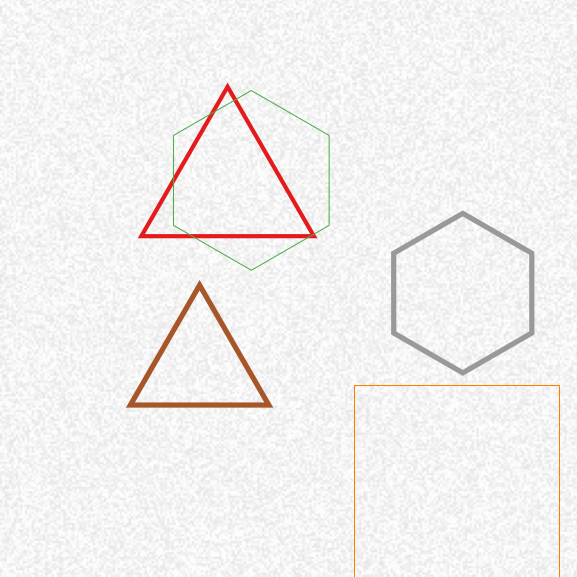[{"shape": "triangle", "thickness": 2, "radius": 0.86, "center": [0.394, 0.676]}, {"shape": "hexagon", "thickness": 0.5, "radius": 0.78, "center": [0.435, 0.687]}, {"shape": "square", "thickness": 0.5, "radius": 0.89, "center": [0.791, 0.154]}, {"shape": "triangle", "thickness": 2.5, "radius": 0.69, "center": [0.346, 0.367]}, {"shape": "hexagon", "thickness": 2.5, "radius": 0.69, "center": [0.801, 0.492]}]